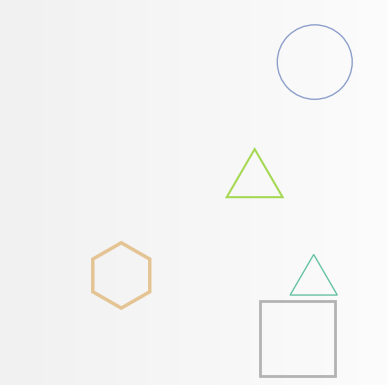[{"shape": "triangle", "thickness": 1, "radius": 0.35, "center": [0.81, 0.269]}, {"shape": "circle", "thickness": 1, "radius": 0.48, "center": [0.812, 0.839]}, {"shape": "triangle", "thickness": 1.5, "radius": 0.42, "center": [0.657, 0.529]}, {"shape": "hexagon", "thickness": 2.5, "radius": 0.42, "center": [0.313, 0.285]}, {"shape": "square", "thickness": 2, "radius": 0.49, "center": [0.768, 0.121]}]